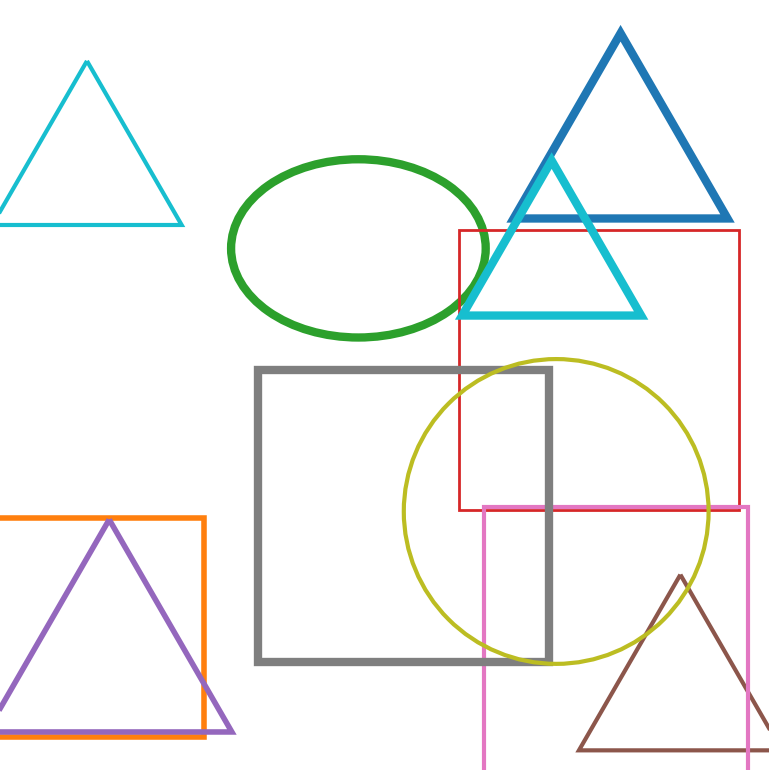[{"shape": "triangle", "thickness": 3, "radius": 0.8, "center": [0.806, 0.796]}, {"shape": "square", "thickness": 2, "radius": 0.71, "center": [0.123, 0.185]}, {"shape": "oval", "thickness": 3, "radius": 0.83, "center": [0.465, 0.677]}, {"shape": "square", "thickness": 1, "radius": 0.91, "center": [0.778, 0.52]}, {"shape": "triangle", "thickness": 2, "radius": 0.92, "center": [0.142, 0.141]}, {"shape": "triangle", "thickness": 1.5, "radius": 0.76, "center": [0.884, 0.102]}, {"shape": "square", "thickness": 1.5, "radius": 0.86, "center": [0.8, 0.169]}, {"shape": "square", "thickness": 3, "radius": 0.95, "center": [0.524, 0.33]}, {"shape": "circle", "thickness": 1.5, "radius": 0.99, "center": [0.722, 0.336]}, {"shape": "triangle", "thickness": 1.5, "radius": 0.71, "center": [0.113, 0.779]}, {"shape": "triangle", "thickness": 3, "radius": 0.67, "center": [0.716, 0.657]}]